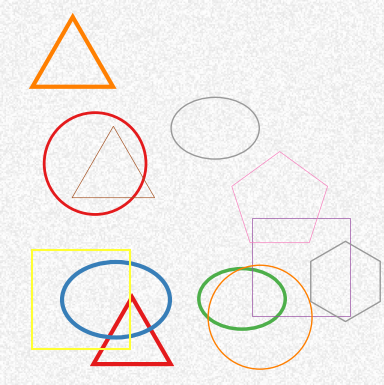[{"shape": "circle", "thickness": 2, "radius": 0.66, "center": [0.247, 0.575]}, {"shape": "triangle", "thickness": 3, "radius": 0.58, "center": [0.343, 0.112]}, {"shape": "oval", "thickness": 3, "radius": 0.7, "center": [0.301, 0.221]}, {"shape": "oval", "thickness": 2.5, "radius": 0.56, "center": [0.629, 0.224]}, {"shape": "square", "thickness": 0.5, "radius": 0.64, "center": [0.782, 0.308]}, {"shape": "circle", "thickness": 1, "radius": 0.67, "center": [0.676, 0.176]}, {"shape": "triangle", "thickness": 3, "radius": 0.6, "center": [0.189, 0.835]}, {"shape": "square", "thickness": 1.5, "radius": 0.64, "center": [0.21, 0.222]}, {"shape": "triangle", "thickness": 0.5, "radius": 0.62, "center": [0.294, 0.548]}, {"shape": "pentagon", "thickness": 0.5, "radius": 0.65, "center": [0.726, 0.475]}, {"shape": "hexagon", "thickness": 1, "radius": 0.52, "center": [0.897, 0.269]}, {"shape": "oval", "thickness": 1, "radius": 0.57, "center": [0.559, 0.667]}]